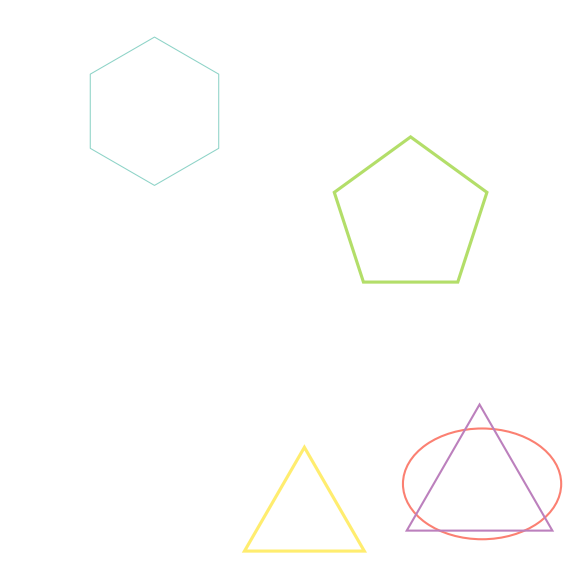[{"shape": "hexagon", "thickness": 0.5, "radius": 0.64, "center": [0.268, 0.807]}, {"shape": "oval", "thickness": 1, "radius": 0.69, "center": [0.835, 0.161]}, {"shape": "pentagon", "thickness": 1.5, "radius": 0.69, "center": [0.711, 0.623]}, {"shape": "triangle", "thickness": 1, "radius": 0.73, "center": [0.83, 0.153]}, {"shape": "triangle", "thickness": 1.5, "radius": 0.6, "center": [0.527, 0.105]}]